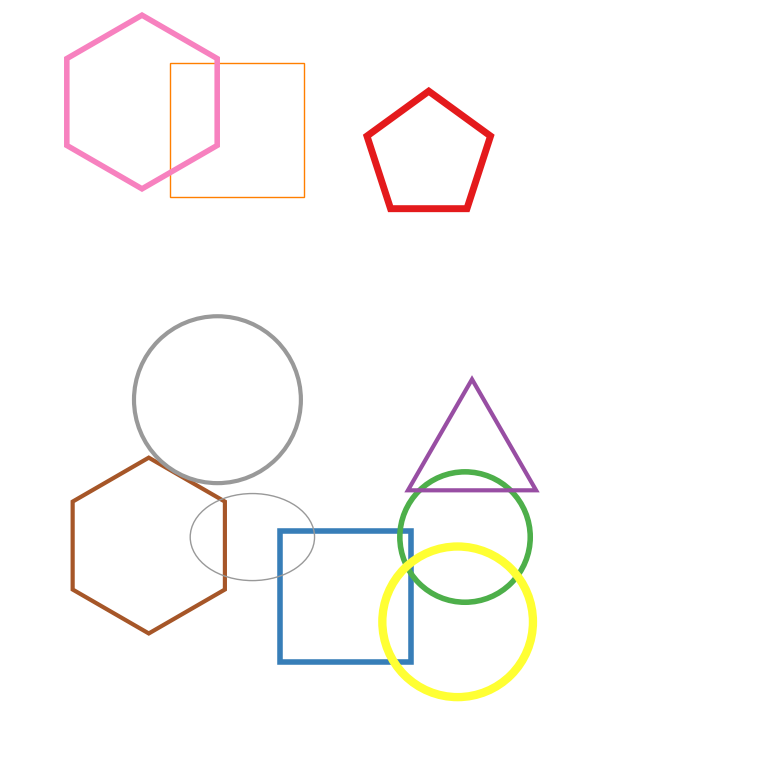[{"shape": "pentagon", "thickness": 2.5, "radius": 0.42, "center": [0.557, 0.797]}, {"shape": "square", "thickness": 2, "radius": 0.43, "center": [0.449, 0.225]}, {"shape": "circle", "thickness": 2, "radius": 0.42, "center": [0.604, 0.303]}, {"shape": "triangle", "thickness": 1.5, "radius": 0.48, "center": [0.613, 0.411]}, {"shape": "square", "thickness": 0.5, "radius": 0.43, "center": [0.308, 0.831]}, {"shape": "circle", "thickness": 3, "radius": 0.49, "center": [0.594, 0.192]}, {"shape": "hexagon", "thickness": 1.5, "radius": 0.57, "center": [0.193, 0.291]}, {"shape": "hexagon", "thickness": 2, "radius": 0.56, "center": [0.184, 0.868]}, {"shape": "circle", "thickness": 1.5, "radius": 0.54, "center": [0.282, 0.481]}, {"shape": "oval", "thickness": 0.5, "radius": 0.4, "center": [0.328, 0.303]}]